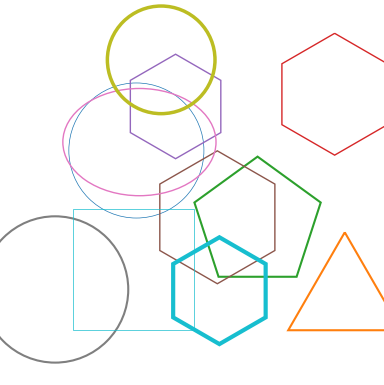[{"shape": "circle", "thickness": 0.5, "radius": 0.88, "center": [0.354, 0.609]}, {"shape": "triangle", "thickness": 1.5, "radius": 0.85, "center": [0.896, 0.227]}, {"shape": "pentagon", "thickness": 1.5, "radius": 0.86, "center": [0.669, 0.421]}, {"shape": "hexagon", "thickness": 1, "radius": 0.79, "center": [0.869, 0.755]}, {"shape": "hexagon", "thickness": 1, "radius": 0.68, "center": [0.456, 0.723]}, {"shape": "hexagon", "thickness": 1, "radius": 0.86, "center": [0.565, 0.436]}, {"shape": "oval", "thickness": 1, "radius": 0.99, "center": [0.362, 0.631]}, {"shape": "circle", "thickness": 1.5, "radius": 0.95, "center": [0.143, 0.248]}, {"shape": "circle", "thickness": 2.5, "radius": 0.7, "center": [0.419, 0.845]}, {"shape": "hexagon", "thickness": 3, "radius": 0.69, "center": [0.57, 0.245]}, {"shape": "square", "thickness": 0.5, "radius": 0.79, "center": [0.347, 0.301]}]